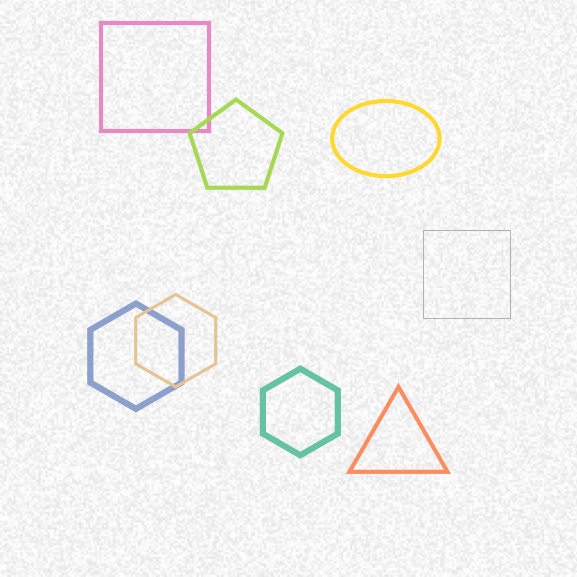[{"shape": "hexagon", "thickness": 3, "radius": 0.37, "center": [0.52, 0.286]}, {"shape": "triangle", "thickness": 2, "radius": 0.49, "center": [0.69, 0.231]}, {"shape": "hexagon", "thickness": 3, "radius": 0.46, "center": [0.235, 0.382]}, {"shape": "square", "thickness": 2, "radius": 0.47, "center": [0.268, 0.866]}, {"shape": "pentagon", "thickness": 2, "radius": 0.42, "center": [0.409, 0.742]}, {"shape": "oval", "thickness": 2, "radius": 0.47, "center": [0.668, 0.759]}, {"shape": "hexagon", "thickness": 1.5, "radius": 0.4, "center": [0.304, 0.409]}, {"shape": "square", "thickness": 0.5, "radius": 0.38, "center": [0.808, 0.525]}]